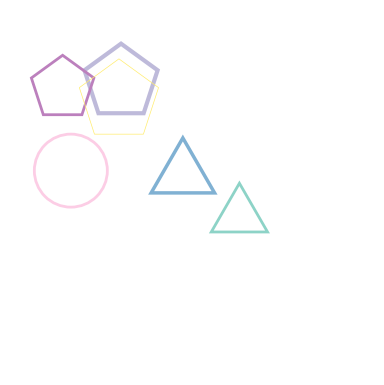[{"shape": "triangle", "thickness": 2, "radius": 0.42, "center": [0.622, 0.44]}, {"shape": "pentagon", "thickness": 3, "radius": 0.5, "center": [0.314, 0.787]}, {"shape": "triangle", "thickness": 2.5, "radius": 0.48, "center": [0.475, 0.547]}, {"shape": "circle", "thickness": 2, "radius": 0.47, "center": [0.184, 0.557]}, {"shape": "pentagon", "thickness": 2, "radius": 0.43, "center": [0.163, 0.771]}, {"shape": "pentagon", "thickness": 0.5, "radius": 0.54, "center": [0.309, 0.739]}]